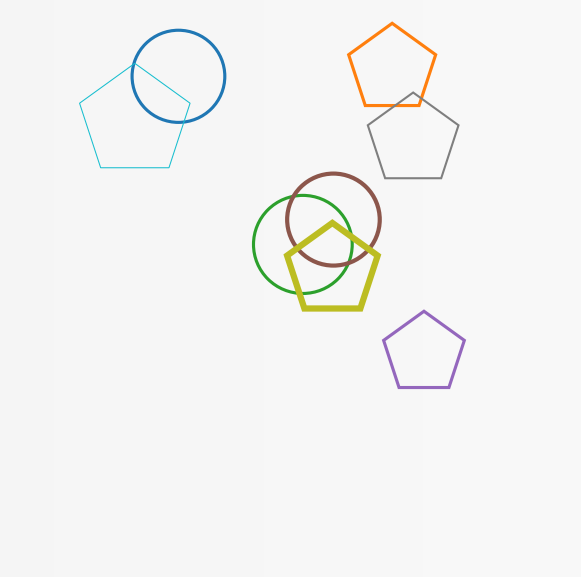[{"shape": "circle", "thickness": 1.5, "radius": 0.4, "center": [0.307, 0.867]}, {"shape": "pentagon", "thickness": 1.5, "radius": 0.39, "center": [0.675, 0.88]}, {"shape": "circle", "thickness": 1.5, "radius": 0.42, "center": [0.521, 0.576]}, {"shape": "pentagon", "thickness": 1.5, "radius": 0.36, "center": [0.729, 0.387]}, {"shape": "circle", "thickness": 2, "radius": 0.4, "center": [0.574, 0.619]}, {"shape": "pentagon", "thickness": 1, "radius": 0.41, "center": [0.711, 0.757]}, {"shape": "pentagon", "thickness": 3, "radius": 0.41, "center": [0.572, 0.531]}, {"shape": "pentagon", "thickness": 0.5, "radius": 0.5, "center": [0.232, 0.79]}]